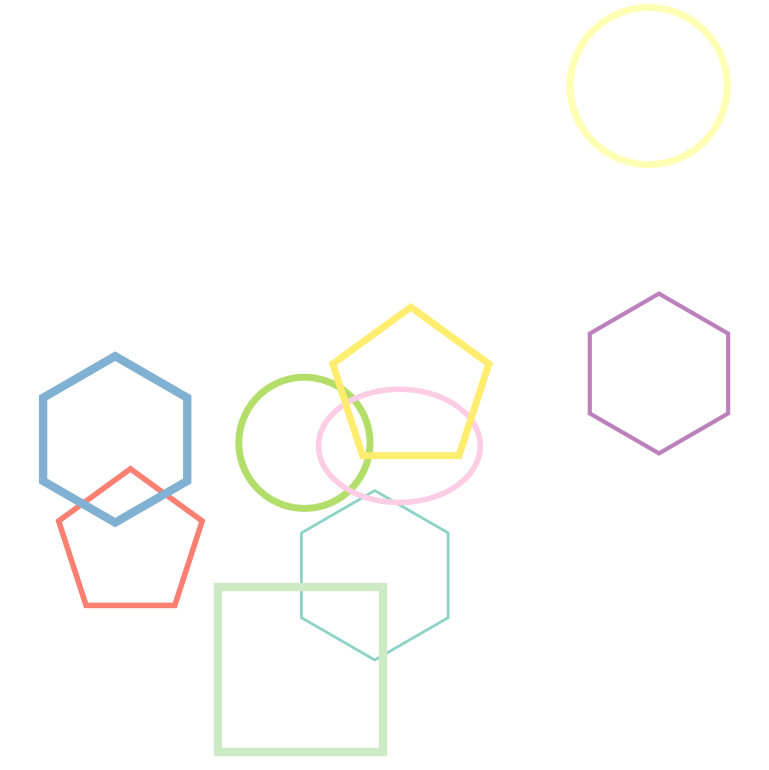[{"shape": "hexagon", "thickness": 1, "radius": 0.55, "center": [0.487, 0.253]}, {"shape": "circle", "thickness": 2.5, "radius": 0.51, "center": [0.842, 0.888]}, {"shape": "pentagon", "thickness": 2, "radius": 0.49, "center": [0.169, 0.293]}, {"shape": "hexagon", "thickness": 3, "radius": 0.54, "center": [0.15, 0.429]}, {"shape": "circle", "thickness": 2.5, "radius": 0.43, "center": [0.395, 0.425]}, {"shape": "oval", "thickness": 2, "radius": 0.53, "center": [0.519, 0.421]}, {"shape": "hexagon", "thickness": 1.5, "radius": 0.52, "center": [0.856, 0.515]}, {"shape": "square", "thickness": 3, "radius": 0.54, "center": [0.39, 0.13]}, {"shape": "pentagon", "thickness": 2.5, "radius": 0.53, "center": [0.534, 0.494]}]